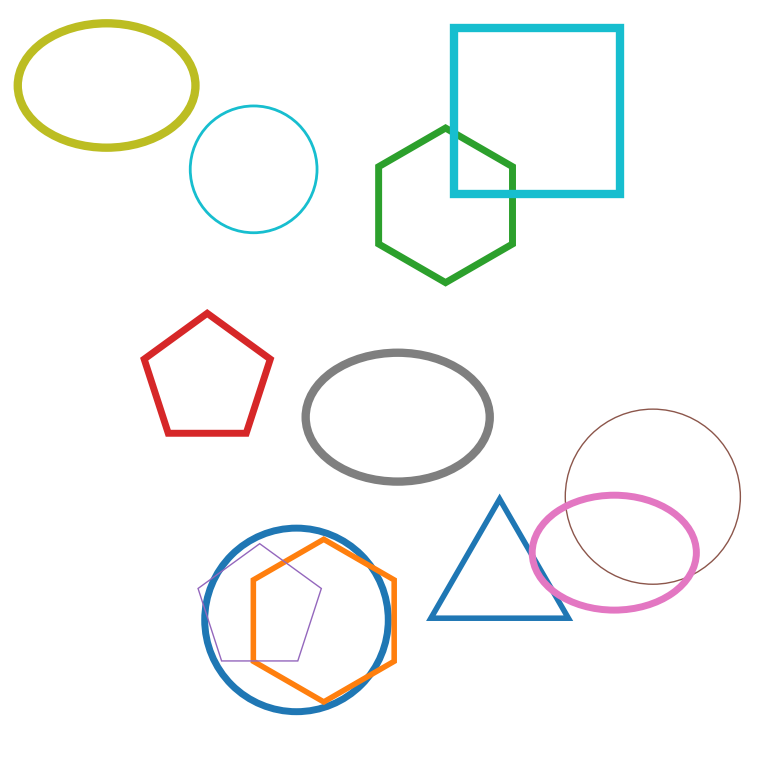[{"shape": "triangle", "thickness": 2, "radius": 0.52, "center": [0.649, 0.249]}, {"shape": "circle", "thickness": 2.5, "radius": 0.6, "center": [0.385, 0.195]}, {"shape": "hexagon", "thickness": 2, "radius": 0.53, "center": [0.42, 0.194]}, {"shape": "hexagon", "thickness": 2.5, "radius": 0.5, "center": [0.579, 0.733]}, {"shape": "pentagon", "thickness": 2.5, "radius": 0.43, "center": [0.269, 0.507]}, {"shape": "pentagon", "thickness": 0.5, "radius": 0.42, "center": [0.337, 0.21]}, {"shape": "circle", "thickness": 0.5, "radius": 0.57, "center": [0.848, 0.355]}, {"shape": "oval", "thickness": 2.5, "radius": 0.53, "center": [0.798, 0.282]}, {"shape": "oval", "thickness": 3, "radius": 0.6, "center": [0.517, 0.458]}, {"shape": "oval", "thickness": 3, "radius": 0.58, "center": [0.138, 0.889]}, {"shape": "circle", "thickness": 1, "radius": 0.41, "center": [0.329, 0.78]}, {"shape": "square", "thickness": 3, "radius": 0.54, "center": [0.697, 0.856]}]